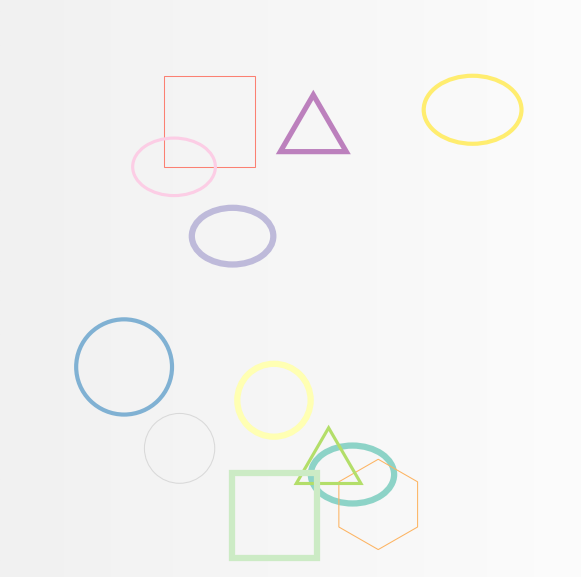[{"shape": "oval", "thickness": 3, "radius": 0.36, "center": [0.606, 0.177]}, {"shape": "circle", "thickness": 3, "radius": 0.32, "center": [0.471, 0.306]}, {"shape": "oval", "thickness": 3, "radius": 0.35, "center": [0.4, 0.59]}, {"shape": "square", "thickness": 0.5, "radius": 0.39, "center": [0.36, 0.788]}, {"shape": "circle", "thickness": 2, "radius": 0.41, "center": [0.214, 0.364]}, {"shape": "hexagon", "thickness": 0.5, "radius": 0.39, "center": [0.651, 0.126]}, {"shape": "triangle", "thickness": 1.5, "radius": 0.32, "center": [0.565, 0.194]}, {"shape": "oval", "thickness": 1.5, "radius": 0.36, "center": [0.299, 0.71]}, {"shape": "circle", "thickness": 0.5, "radius": 0.3, "center": [0.309, 0.223]}, {"shape": "triangle", "thickness": 2.5, "radius": 0.33, "center": [0.539, 0.769]}, {"shape": "square", "thickness": 3, "radius": 0.37, "center": [0.473, 0.106]}, {"shape": "oval", "thickness": 2, "radius": 0.42, "center": [0.813, 0.809]}]